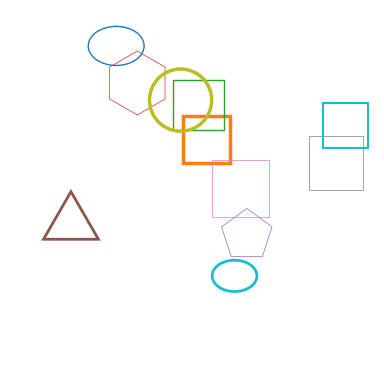[{"shape": "oval", "thickness": 1, "radius": 0.36, "center": [0.302, 0.881]}, {"shape": "square", "thickness": 2.5, "radius": 0.31, "center": [0.536, 0.638]}, {"shape": "square", "thickness": 1, "radius": 0.33, "center": [0.516, 0.728]}, {"shape": "hexagon", "thickness": 0.5, "radius": 0.42, "center": [0.357, 0.784]}, {"shape": "pentagon", "thickness": 0.5, "radius": 0.34, "center": [0.641, 0.39]}, {"shape": "triangle", "thickness": 2, "radius": 0.41, "center": [0.184, 0.42]}, {"shape": "square", "thickness": 0.5, "radius": 0.37, "center": [0.625, 0.51]}, {"shape": "square", "thickness": 0.5, "radius": 0.35, "center": [0.874, 0.576]}, {"shape": "circle", "thickness": 2.5, "radius": 0.4, "center": [0.469, 0.74]}, {"shape": "oval", "thickness": 2, "radius": 0.29, "center": [0.609, 0.283]}, {"shape": "square", "thickness": 1.5, "radius": 0.29, "center": [0.897, 0.675]}]